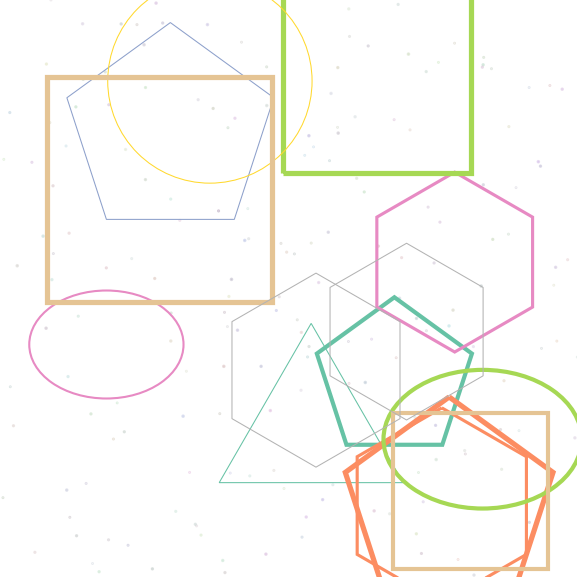[{"shape": "triangle", "thickness": 0.5, "radius": 0.92, "center": [0.539, 0.255]}, {"shape": "pentagon", "thickness": 2, "radius": 0.71, "center": [0.683, 0.343]}, {"shape": "hexagon", "thickness": 1.5, "radius": 0.85, "center": [0.765, 0.124]}, {"shape": "pentagon", "thickness": 2.5, "radius": 0.95, "center": [0.778, 0.123]}, {"shape": "pentagon", "thickness": 0.5, "radius": 0.94, "center": [0.295, 0.772]}, {"shape": "oval", "thickness": 1, "radius": 0.67, "center": [0.184, 0.403]}, {"shape": "hexagon", "thickness": 1.5, "radius": 0.78, "center": [0.787, 0.545]}, {"shape": "oval", "thickness": 2, "radius": 0.86, "center": [0.836, 0.239]}, {"shape": "square", "thickness": 2.5, "radius": 0.81, "center": [0.653, 0.861]}, {"shape": "circle", "thickness": 0.5, "radius": 0.88, "center": [0.363, 0.859]}, {"shape": "square", "thickness": 2, "radius": 0.67, "center": [0.815, 0.149]}, {"shape": "square", "thickness": 2.5, "radius": 0.97, "center": [0.276, 0.671]}, {"shape": "hexagon", "thickness": 0.5, "radius": 0.84, "center": [0.547, 0.358]}, {"shape": "hexagon", "thickness": 0.5, "radius": 0.77, "center": [0.704, 0.425]}]